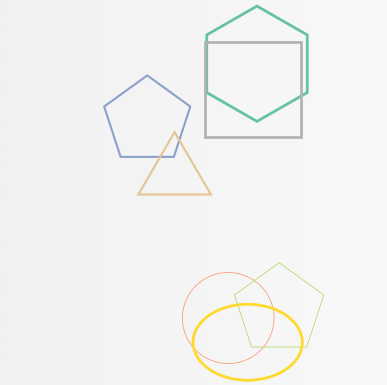[{"shape": "hexagon", "thickness": 2, "radius": 0.75, "center": [0.663, 0.834]}, {"shape": "circle", "thickness": 0.5, "radius": 0.59, "center": [0.589, 0.174]}, {"shape": "pentagon", "thickness": 1.5, "radius": 0.58, "center": [0.38, 0.687]}, {"shape": "pentagon", "thickness": 0.5, "radius": 0.61, "center": [0.72, 0.197]}, {"shape": "oval", "thickness": 2, "radius": 0.7, "center": [0.639, 0.111]}, {"shape": "triangle", "thickness": 1.5, "radius": 0.54, "center": [0.451, 0.549]}, {"shape": "square", "thickness": 2, "radius": 0.62, "center": [0.654, 0.768]}]